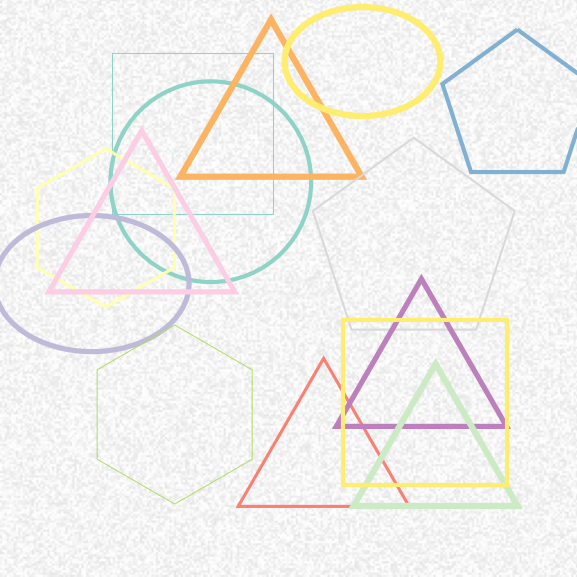[{"shape": "square", "thickness": 0.5, "radius": 0.7, "center": [0.333, 0.768]}, {"shape": "circle", "thickness": 2, "radius": 0.87, "center": [0.365, 0.684]}, {"shape": "hexagon", "thickness": 1.5, "radius": 0.69, "center": [0.183, 0.604]}, {"shape": "oval", "thickness": 2.5, "radius": 0.84, "center": [0.159, 0.508]}, {"shape": "triangle", "thickness": 1.5, "radius": 0.85, "center": [0.56, 0.208]}, {"shape": "pentagon", "thickness": 2, "radius": 0.68, "center": [0.896, 0.812]}, {"shape": "triangle", "thickness": 3, "radius": 0.91, "center": [0.469, 0.784]}, {"shape": "hexagon", "thickness": 0.5, "radius": 0.77, "center": [0.302, 0.281]}, {"shape": "triangle", "thickness": 2.5, "radius": 0.93, "center": [0.245, 0.587]}, {"shape": "pentagon", "thickness": 1, "radius": 0.92, "center": [0.717, 0.577]}, {"shape": "triangle", "thickness": 2.5, "radius": 0.85, "center": [0.73, 0.346]}, {"shape": "triangle", "thickness": 3, "radius": 0.82, "center": [0.754, 0.205]}, {"shape": "oval", "thickness": 3, "radius": 0.67, "center": [0.628, 0.893]}, {"shape": "square", "thickness": 2, "radius": 0.71, "center": [0.736, 0.302]}]